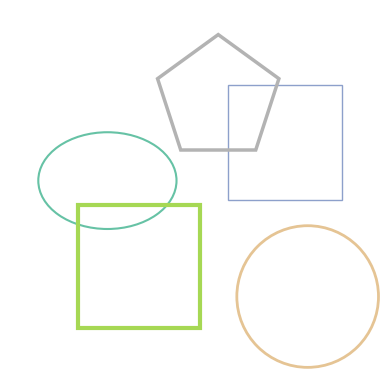[{"shape": "oval", "thickness": 1.5, "radius": 0.9, "center": [0.279, 0.531]}, {"shape": "square", "thickness": 1, "radius": 0.74, "center": [0.74, 0.63]}, {"shape": "square", "thickness": 3, "radius": 0.79, "center": [0.361, 0.308]}, {"shape": "circle", "thickness": 2, "radius": 0.92, "center": [0.799, 0.23]}, {"shape": "pentagon", "thickness": 2.5, "radius": 0.83, "center": [0.567, 0.744]}]